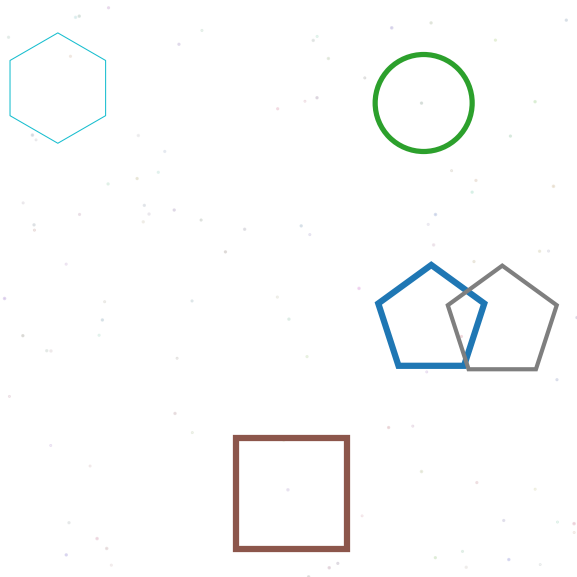[{"shape": "pentagon", "thickness": 3, "radius": 0.48, "center": [0.747, 0.444]}, {"shape": "circle", "thickness": 2.5, "radius": 0.42, "center": [0.734, 0.821]}, {"shape": "square", "thickness": 3, "radius": 0.48, "center": [0.505, 0.145]}, {"shape": "pentagon", "thickness": 2, "radius": 0.5, "center": [0.87, 0.44]}, {"shape": "hexagon", "thickness": 0.5, "radius": 0.48, "center": [0.1, 0.847]}]